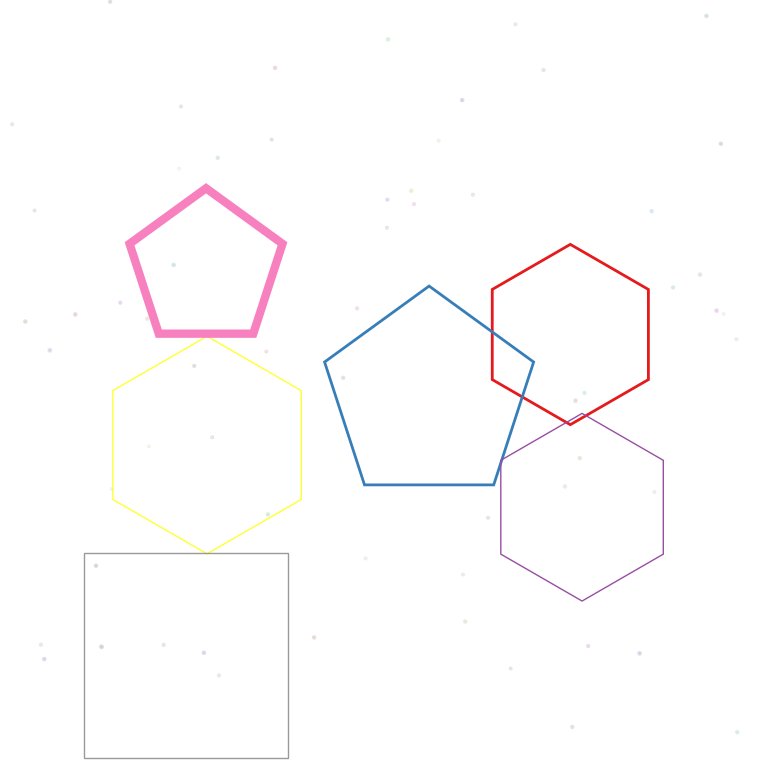[{"shape": "hexagon", "thickness": 1, "radius": 0.59, "center": [0.741, 0.566]}, {"shape": "pentagon", "thickness": 1, "radius": 0.71, "center": [0.557, 0.486]}, {"shape": "hexagon", "thickness": 0.5, "radius": 0.61, "center": [0.756, 0.341]}, {"shape": "hexagon", "thickness": 0.5, "radius": 0.71, "center": [0.269, 0.422]}, {"shape": "pentagon", "thickness": 3, "radius": 0.52, "center": [0.268, 0.651]}, {"shape": "square", "thickness": 0.5, "radius": 0.67, "center": [0.242, 0.148]}]